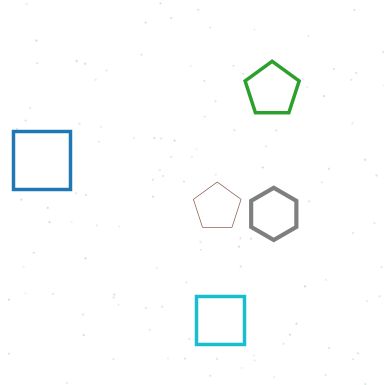[{"shape": "square", "thickness": 2.5, "radius": 0.37, "center": [0.108, 0.584]}, {"shape": "pentagon", "thickness": 2.5, "radius": 0.37, "center": [0.707, 0.767]}, {"shape": "pentagon", "thickness": 0.5, "radius": 0.33, "center": [0.564, 0.462]}, {"shape": "hexagon", "thickness": 3, "radius": 0.34, "center": [0.711, 0.444]}, {"shape": "square", "thickness": 2.5, "radius": 0.31, "center": [0.571, 0.169]}]